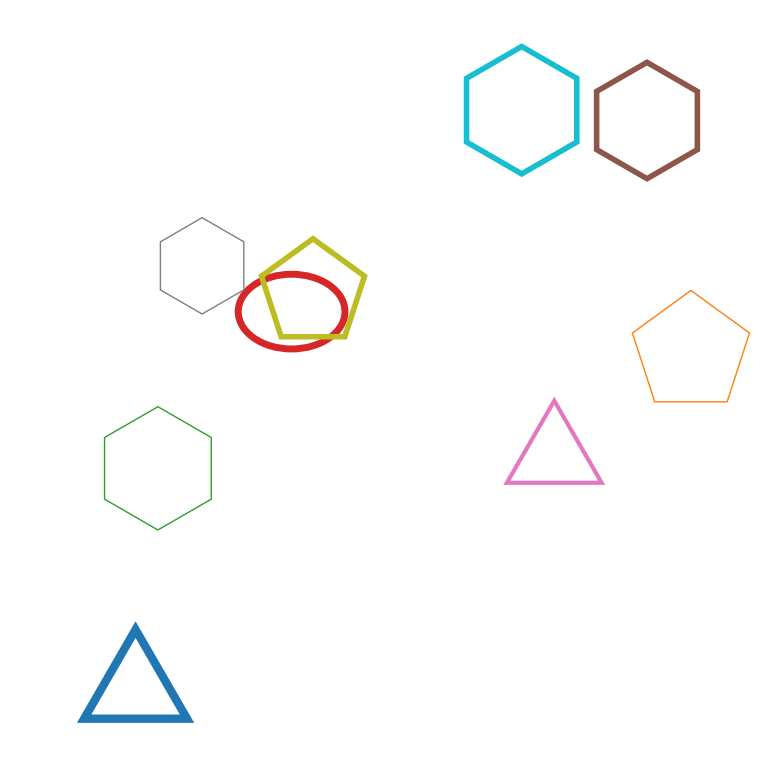[{"shape": "triangle", "thickness": 3, "radius": 0.39, "center": [0.176, 0.105]}, {"shape": "pentagon", "thickness": 0.5, "radius": 0.4, "center": [0.897, 0.543]}, {"shape": "hexagon", "thickness": 0.5, "radius": 0.4, "center": [0.205, 0.392]}, {"shape": "oval", "thickness": 2.5, "radius": 0.35, "center": [0.379, 0.595]}, {"shape": "hexagon", "thickness": 2, "radius": 0.38, "center": [0.84, 0.843]}, {"shape": "triangle", "thickness": 1.5, "radius": 0.36, "center": [0.72, 0.409]}, {"shape": "hexagon", "thickness": 0.5, "radius": 0.31, "center": [0.262, 0.655]}, {"shape": "pentagon", "thickness": 2, "radius": 0.35, "center": [0.406, 0.62]}, {"shape": "hexagon", "thickness": 2, "radius": 0.41, "center": [0.678, 0.857]}]